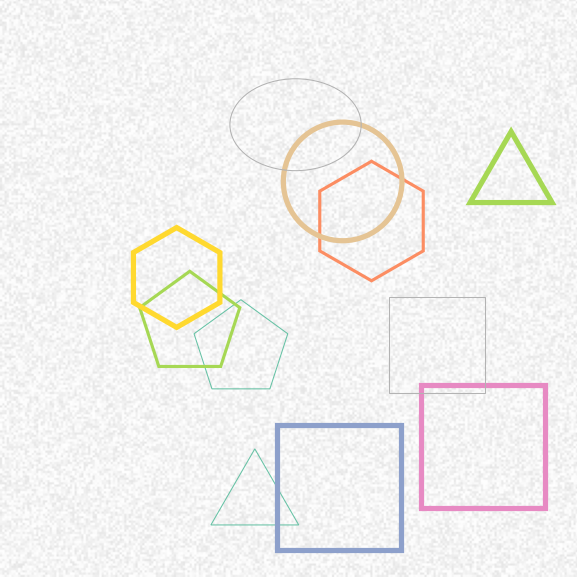[{"shape": "triangle", "thickness": 0.5, "radius": 0.44, "center": [0.441, 0.134]}, {"shape": "pentagon", "thickness": 0.5, "radius": 0.43, "center": [0.417, 0.395]}, {"shape": "hexagon", "thickness": 1.5, "radius": 0.52, "center": [0.643, 0.616]}, {"shape": "square", "thickness": 2.5, "radius": 0.54, "center": [0.587, 0.155]}, {"shape": "square", "thickness": 2.5, "radius": 0.54, "center": [0.836, 0.226]}, {"shape": "triangle", "thickness": 2.5, "radius": 0.41, "center": [0.885, 0.689]}, {"shape": "pentagon", "thickness": 1.5, "radius": 0.46, "center": [0.329, 0.438]}, {"shape": "hexagon", "thickness": 2.5, "radius": 0.43, "center": [0.306, 0.519]}, {"shape": "circle", "thickness": 2.5, "radius": 0.51, "center": [0.593, 0.685]}, {"shape": "square", "thickness": 0.5, "radius": 0.42, "center": [0.757, 0.402]}, {"shape": "oval", "thickness": 0.5, "radius": 0.57, "center": [0.512, 0.783]}]